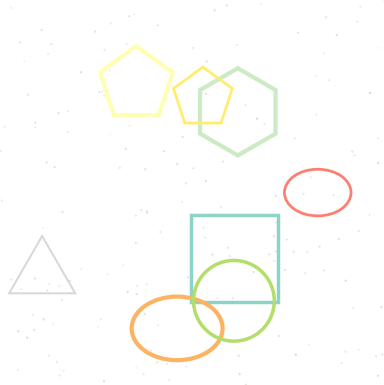[{"shape": "square", "thickness": 2.5, "radius": 0.57, "center": [0.609, 0.329]}, {"shape": "pentagon", "thickness": 3, "radius": 0.5, "center": [0.354, 0.781]}, {"shape": "oval", "thickness": 2, "radius": 0.43, "center": [0.825, 0.5]}, {"shape": "oval", "thickness": 3, "radius": 0.59, "center": [0.46, 0.147]}, {"shape": "circle", "thickness": 2.5, "radius": 0.52, "center": [0.608, 0.219]}, {"shape": "triangle", "thickness": 1.5, "radius": 0.5, "center": [0.11, 0.288]}, {"shape": "hexagon", "thickness": 3, "radius": 0.57, "center": [0.618, 0.709]}, {"shape": "pentagon", "thickness": 2, "radius": 0.4, "center": [0.527, 0.745]}]